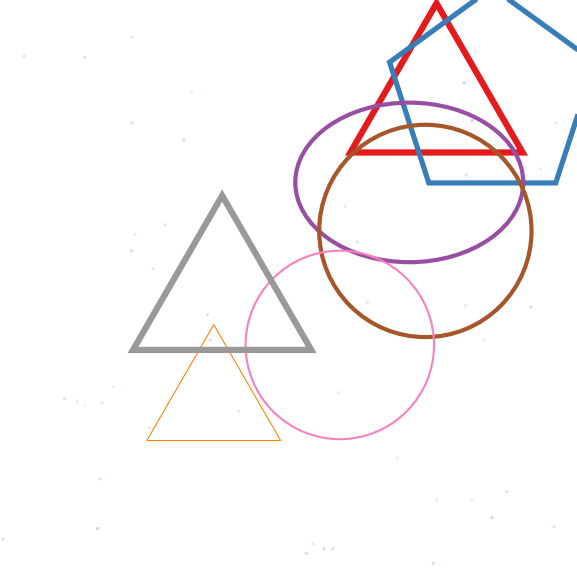[{"shape": "triangle", "thickness": 3, "radius": 0.86, "center": [0.756, 0.821]}, {"shape": "pentagon", "thickness": 2.5, "radius": 0.93, "center": [0.852, 0.834]}, {"shape": "oval", "thickness": 2, "radius": 0.99, "center": [0.709, 0.683]}, {"shape": "triangle", "thickness": 0.5, "radius": 0.67, "center": [0.37, 0.303]}, {"shape": "circle", "thickness": 2, "radius": 0.92, "center": [0.737, 0.599]}, {"shape": "circle", "thickness": 1, "radius": 0.82, "center": [0.588, 0.402]}, {"shape": "triangle", "thickness": 3, "radius": 0.89, "center": [0.385, 0.482]}]